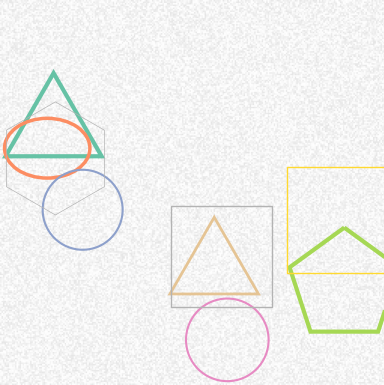[{"shape": "triangle", "thickness": 3, "radius": 0.72, "center": [0.139, 0.666]}, {"shape": "oval", "thickness": 2.5, "radius": 0.55, "center": [0.123, 0.615]}, {"shape": "circle", "thickness": 1.5, "radius": 0.52, "center": [0.215, 0.455]}, {"shape": "circle", "thickness": 1.5, "radius": 0.54, "center": [0.59, 0.117]}, {"shape": "pentagon", "thickness": 3, "radius": 0.75, "center": [0.894, 0.259]}, {"shape": "square", "thickness": 1, "radius": 0.69, "center": [0.883, 0.428]}, {"shape": "triangle", "thickness": 2, "radius": 0.66, "center": [0.556, 0.303]}, {"shape": "square", "thickness": 1, "radius": 0.66, "center": [0.576, 0.334]}, {"shape": "hexagon", "thickness": 0.5, "radius": 0.73, "center": [0.144, 0.588]}]